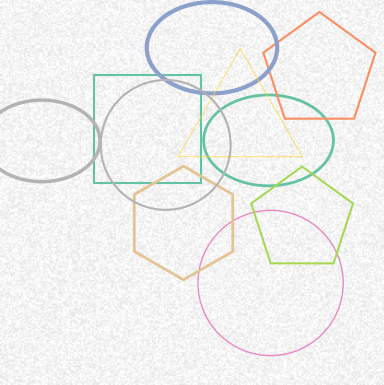[{"shape": "square", "thickness": 1.5, "radius": 0.7, "center": [0.382, 0.665]}, {"shape": "oval", "thickness": 2, "radius": 0.84, "center": [0.697, 0.635]}, {"shape": "pentagon", "thickness": 1.5, "radius": 0.77, "center": [0.83, 0.816]}, {"shape": "oval", "thickness": 3, "radius": 0.85, "center": [0.551, 0.876]}, {"shape": "circle", "thickness": 1, "radius": 0.94, "center": [0.703, 0.265]}, {"shape": "pentagon", "thickness": 1.5, "radius": 0.7, "center": [0.785, 0.428]}, {"shape": "triangle", "thickness": 0.5, "radius": 0.93, "center": [0.624, 0.686]}, {"shape": "hexagon", "thickness": 2, "radius": 0.74, "center": [0.477, 0.421]}, {"shape": "oval", "thickness": 2.5, "radius": 0.76, "center": [0.108, 0.634]}, {"shape": "circle", "thickness": 1.5, "radius": 0.84, "center": [0.43, 0.624]}]